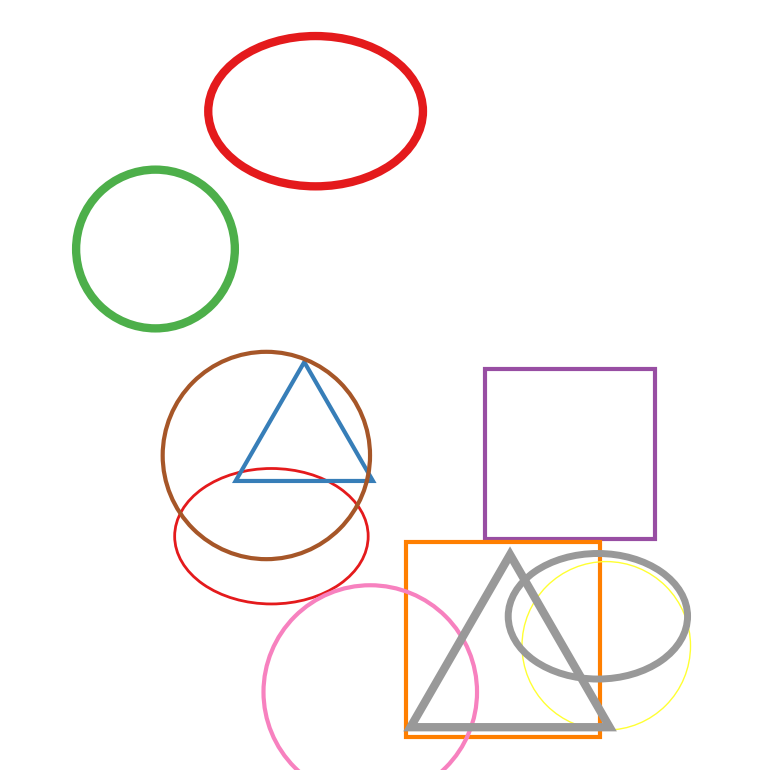[{"shape": "oval", "thickness": 1, "radius": 0.63, "center": [0.352, 0.304]}, {"shape": "oval", "thickness": 3, "radius": 0.7, "center": [0.41, 0.856]}, {"shape": "triangle", "thickness": 1.5, "radius": 0.51, "center": [0.395, 0.427]}, {"shape": "circle", "thickness": 3, "radius": 0.52, "center": [0.202, 0.677]}, {"shape": "square", "thickness": 1.5, "radius": 0.55, "center": [0.741, 0.41]}, {"shape": "square", "thickness": 1.5, "radius": 0.63, "center": [0.653, 0.169]}, {"shape": "circle", "thickness": 0.5, "radius": 0.55, "center": [0.787, 0.161]}, {"shape": "circle", "thickness": 1.5, "radius": 0.67, "center": [0.346, 0.408]}, {"shape": "circle", "thickness": 1.5, "radius": 0.69, "center": [0.481, 0.101]}, {"shape": "oval", "thickness": 2.5, "radius": 0.58, "center": [0.776, 0.2]}, {"shape": "triangle", "thickness": 3, "radius": 0.75, "center": [0.662, 0.13]}]